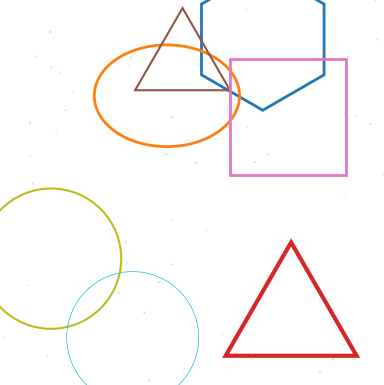[{"shape": "hexagon", "thickness": 2, "radius": 0.92, "center": [0.683, 0.897]}, {"shape": "oval", "thickness": 2, "radius": 0.94, "center": [0.434, 0.751]}, {"shape": "triangle", "thickness": 3, "radius": 0.98, "center": [0.756, 0.174]}, {"shape": "triangle", "thickness": 1.5, "radius": 0.71, "center": [0.474, 0.837]}, {"shape": "square", "thickness": 2, "radius": 0.75, "center": [0.747, 0.696]}, {"shape": "circle", "thickness": 1.5, "radius": 0.91, "center": [0.133, 0.328]}, {"shape": "circle", "thickness": 0.5, "radius": 0.86, "center": [0.345, 0.123]}]